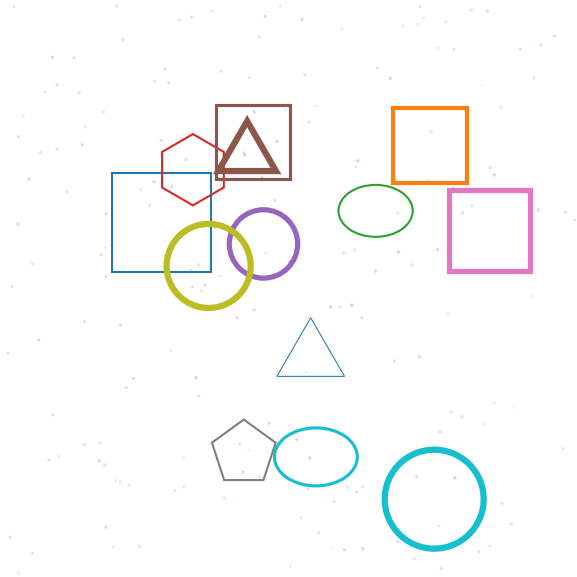[{"shape": "square", "thickness": 1, "radius": 0.43, "center": [0.279, 0.614]}, {"shape": "triangle", "thickness": 0.5, "radius": 0.34, "center": [0.538, 0.381]}, {"shape": "square", "thickness": 2, "radius": 0.32, "center": [0.744, 0.748]}, {"shape": "oval", "thickness": 1, "radius": 0.32, "center": [0.65, 0.634]}, {"shape": "hexagon", "thickness": 1, "radius": 0.31, "center": [0.334, 0.705]}, {"shape": "circle", "thickness": 2.5, "radius": 0.3, "center": [0.456, 0.577]}, {"shape": "square", "thickness": 1.5, "radius": 0.32, "center": [0.438, 0.753]}, {"shape": "triangle", "thickness": 3, "radius": 0.29, "center": [0.428, 0.732]}, {"shape": "square", "thickness": 2.5, "radius": 0.35, "center": [0.848, 0.6]}, {"shape": "pentagon", "thickness": 1, "radius": 0.29, "center": [0.422, 0.215]}, {"shape": "circle", "thickness": 3, "radius": 0.36, "center": [0.361, 0.539]}, {"shape": "circle", "thickness": 3, "radius": 0.43, "center": [0.752, 0.135]}, {"shape": "oval", "thickness": 1.5, "radius": 0.36, "center": [0.547, 0.208]}]